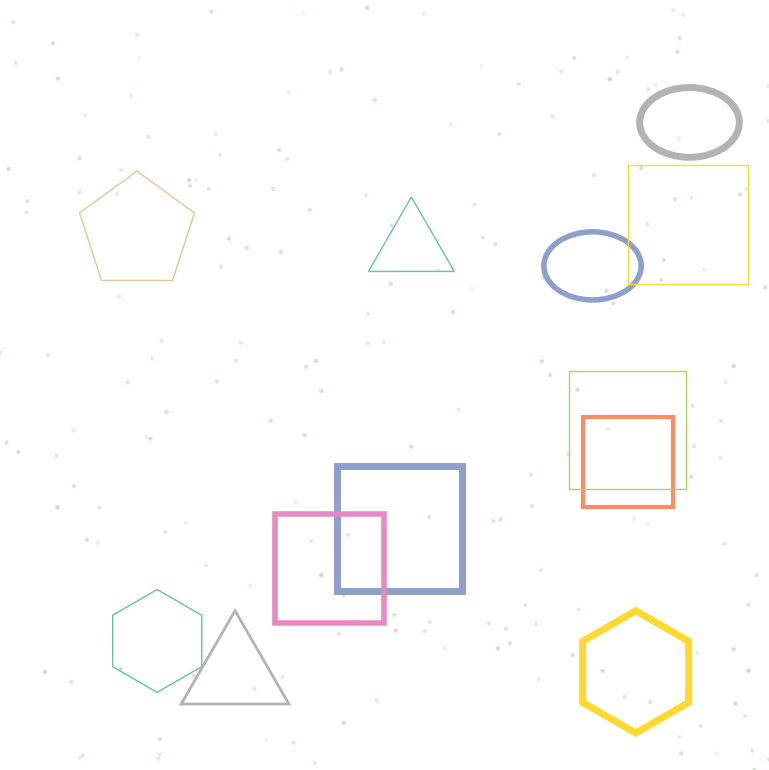[{"shape": "hexagon", "thickness": 0.5, "radius": 0.33, "center": [0.204, 0.168]}, {"shape": "triangle", "thickness": 0.5, "radius": 0.32, "center": [0.534, 0.68]}, {"shape": "square", "thickness": 1.5, "radius": 0.29, "center": [0.815, 0.4]}, {"shape": "oval", "thickness": 2, "radius": 0.32, "center": [0.77, 0.655]}, {"shape": "square", "thickness": 2.5, "radius": 0.41, "center": [0.519, 0.314]}, {"shape": "square", "thickness": 2, "radius": 0.35, "center": [0.428, 0.261]}, {"shape": "square", "thickness": 0.5, "radius": 0.38, "center": [0.815, 0.442]}, {"shape": "square", "thickness": 0.5, "radius": 0.39, "center": [0.893, 0.708]}, {"shape": "hexagon", "thickness": 2.5, "radius": 0.4, "center": [0.826, 0.127]}, {"shape": "pentagon", "thickness": 0.5, "radius": 0.39, "center": [0.178, 0.699]}, {"shape": "triangle", "thickness": 1, "radius": 0.4, "center": [0.305, 0.126]}, {"shape": "oval", "thickness": 2.5, "radius": 0.32, "center": [0.895, 0.841]}]